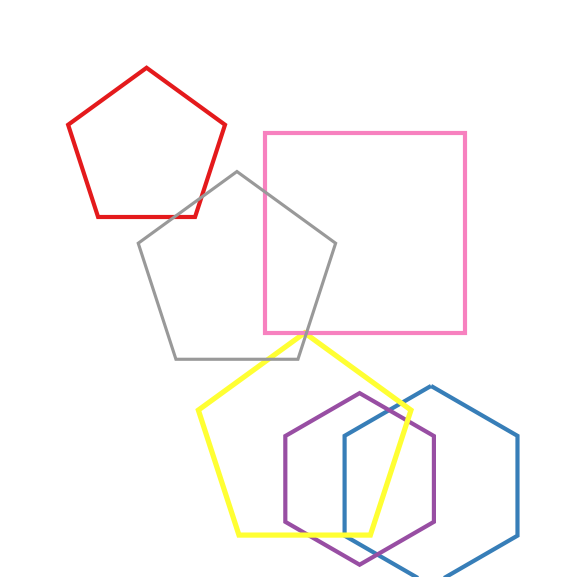[{"shape": "pentagon", "thickness": 2, "radius": 0.71, "center": [0.254, 0.739]}, {"shape": "hexagon", "thickness": 2, "radius": 0.86, "center": [0.746, 0.158]}, {"shape": "hexagon", "thickness": 2, "radius": 0.74, "center": [0.623, 0.17]}, {"shape": "pentagon", "thickness": 2.5, "radius": 0.97, "center": [0.528, 0.229]}, {"shape": "square", "thickness": 2, "radius": 0.86, "center": [0.632, 0.596]}, {"shape": "pentagon", "thickness": 1.5, "radius": 0.9, "center": [0.41, 0.522]}]